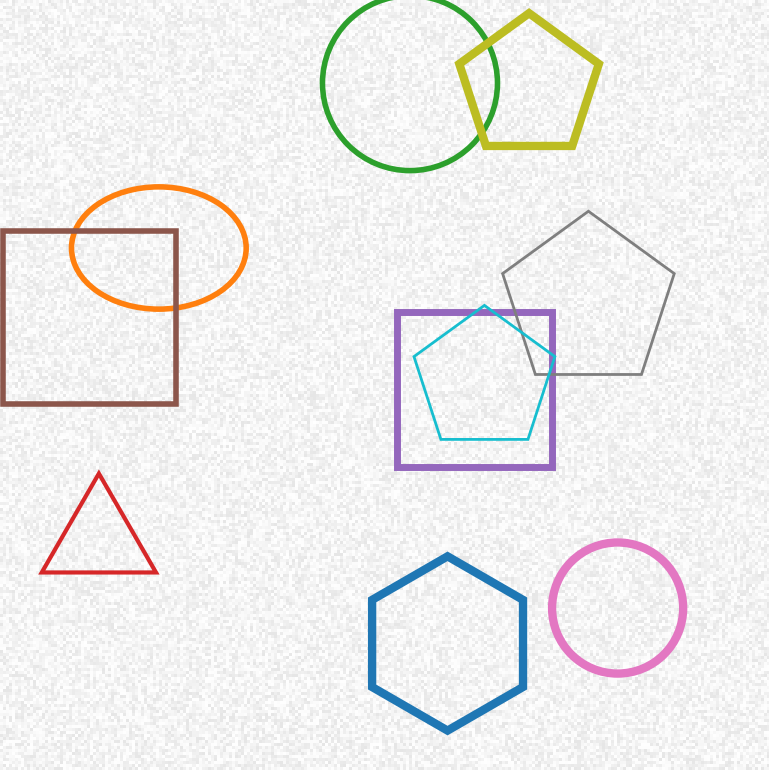[{"shape": "hexagon", "thickness": 3, "radius": 0.57, "center": [0.581, 0.164]}, {"shape": "oval", "thickness": 2, "radius": 0.57, "center": [0.206, 0.678]}, {"shape": "circle", "thickness": 2, "radius": 0.57, "center": [0.532, 0.892]}, {"shape": "triangle", "thickness": 1.5, "radius": 0.43, "center": [0.128, 0.299]}, {"shape": "square", "thickness": 2.5, "radius": 0.5, "center": [0.616, 0.495]}, {"shape": "square", "thickness": 2, "radius": 0.56, "center": [0.116, 0.588]}, {"shape": "circle", "thickness": 3, "radius": 0.43, "center": [0.802, 0.21]}, {"shape": "pentagon", "thickness": 1, "radius": 0.59, "center": [0.764, 0.608]}, {"shape": "pentagon", "thickness": 3, "radius": 0.48, "center": [0.687, 0.888]}, {"shape": "pentagon", "thickness": 1, "radius": 0.48, "center": [0.629, 0.507]}]